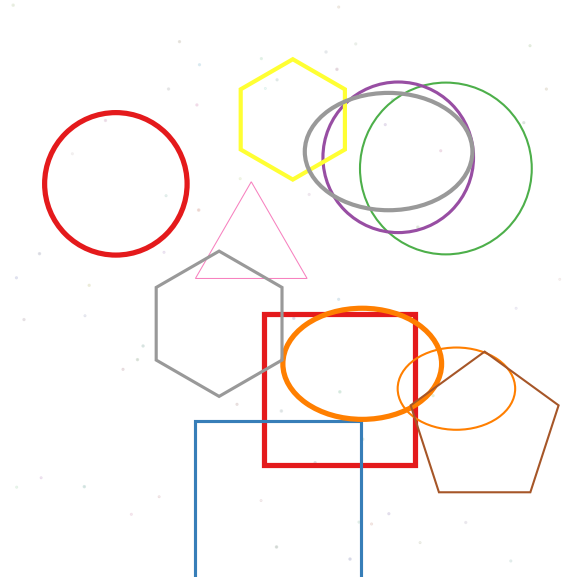[{"shape": "circle", "thickness": 2.5, "radius": 0.62, "center": [0.201, 0.681]}, {"shape": "square", "thickness": 2.5, "radius": 0.66, "center": [0.588, 0.325]}, {"shape": "square", "thickness": 1.5, "radius": 0.72, "center": [0.481, 0.126]}, {"shape": "circle", "thickness": 1, "radius": 0.74, "center": [0.772, 0.707]}, {"shape": "circle", "thickness": 1.5, "radius": 0.65, "center": [0.69, 0.727]}, {"shape": "oval", "thickness": 2.5, "radius": 0.69, "center": [0.627, 0.369]}, {"shape": "oval", "thickness": 1, "radius": 0.51, "center": [0.79, 0.326]}, {"shape": "hexagon", "thickness": 2, "radius": 0.52, "center": [0.507, 0.792]}, {"shape": "pentagon", "thickness": 1, "radius": 0.67, "center": [0.839, 0.256]}, {"shape": "triangle", "thickness": 0.5, "radius": 0.56, "center": [0.435, 0.573]}, {"shape": "hexagon", "thickness": 1.5, "radius": 0.63, "center": [0.379, 0.439]}, {"shape": "oval", "thickness": 2, "radius": 0.73, "center": [0.673, 0.737]}]